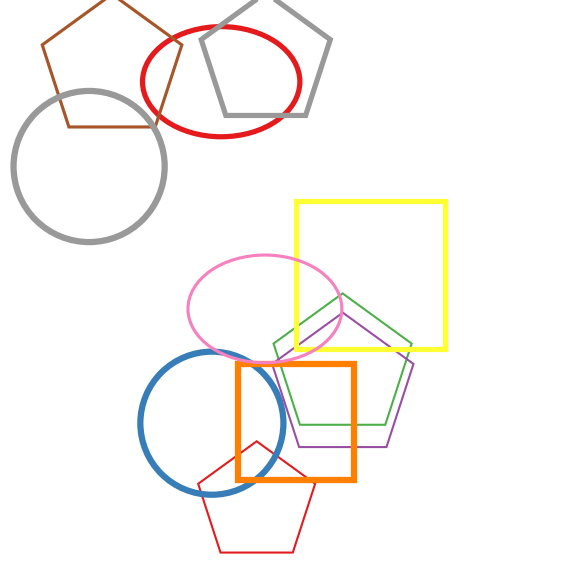[{"shape": "oval", "thickness": 2.5, "radius": 0.68, "center": [0.383, 0.858]}, {"shape": "pentagon", "thickness": 1, "radius": 0.53, "center": [0.444, 0.128]}, {"shape": "circle", "thickness": 3, "radius": 0.62, "center": [0.367, 0.266]}, {"shape": "pentagon", "thickness": 1, "radius": 0.63, "center": [0.593, 0.365]}, {"shape": "pentagon", "thickness": 1, "radius": 0.64, "center": [0.594, 0.329]}, {"shape": "square", "thickness": 3, "radius": 0.5, "center": [0.512, 0.268]}, {"shape": "square", "thickness": 2.5, "radius": 0.64, "center": [0.642, 0.523]}, {"shape": "pentagon", "thickness": 1.5, "radius": 0.64, "center": [0.194, 0.882]}, {"shape": "oval", "thickness": 1.5, "radius": 0.67, "center": [0.459, 0.464]}, {"shape": "pentagon", "thickness": 2.5, "radius": 0.59, "center": [0.46, 0.894]}, {"shape": "circle", "thickness": 3, "radius": 0.65, "center": [0.154, 0.711]}]